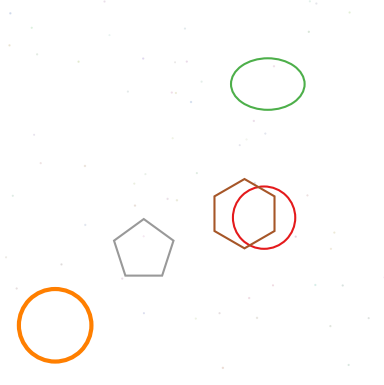[{"shape": "circle", "thickness": 1.5, "radius": 0.4, "center": [0.686, 0.435]}, {"shape": "oval", "thickness": 1.5, "radius": 0.48, "center": [0.696, 0.782]}, {"shape": "circle", "thickness": 3, "radius": 0.47, "center": [0.143, 0.155]}, {"shape": "hexagon", "thickness": 1.5, "radius": 0.45, "center": [0.635, 0.445]}, {"shape": "pentagon", "thickness": 1.5, "radius": 0.41, "center": [0.373, 0.35]}]